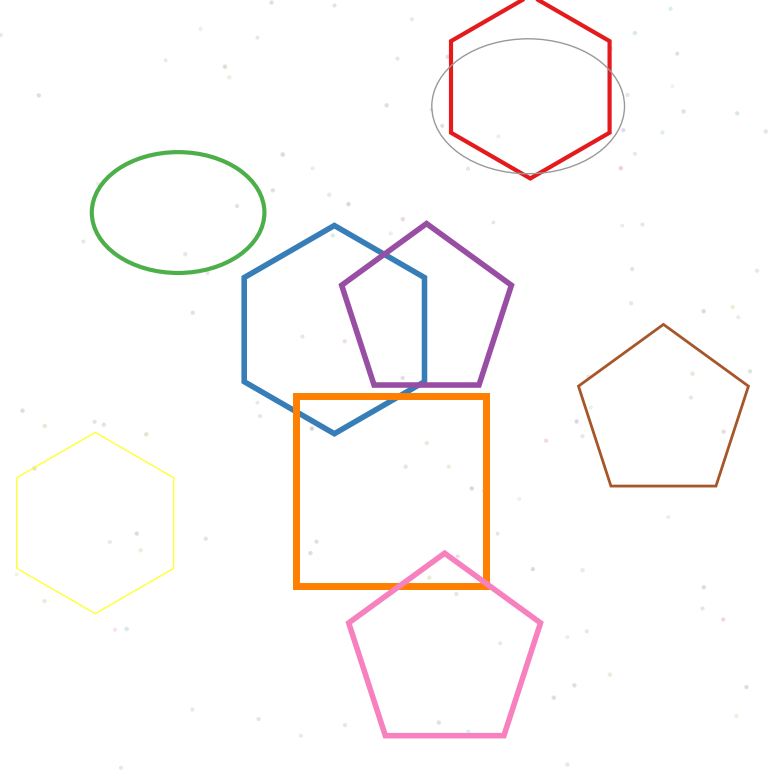[{"shape": "hexagon", "thickness": 1.5, "radius": 0.59, "center": [0.689, 0.887]}, {"shape": "hexagon", "thickness": 2, "radius": 0.68, "center": [0.434, 0.572]}, {"shape": "oval", "thickness": 1.5, "radius": 0.56, "center": [0.231, 0.724]}, {"shape": "pentagon", "thickness": 2, "radius": 0.58, "center": [0.554, 0.594]}, {"shape": "square", "thickness": 2.5, "radius": 0.62, "center": [0.507, 0.362]}, {"shape": "hexagon", "thickness": 0.5, "radius": 0.59, "center": [0.124, 0.321]}, {"shape": "pentagon", "thickness": 1, "radius": 0.58, "center": [0.862, 0.463]}, {"shape": "pentagon", "thickness": 2, "radius": 0.65, "center": [0.577, 0.151]}, {"shape": "oval", "thickness": 0.5, "radius": 0.63, "center": [0.686, 0.862]}]